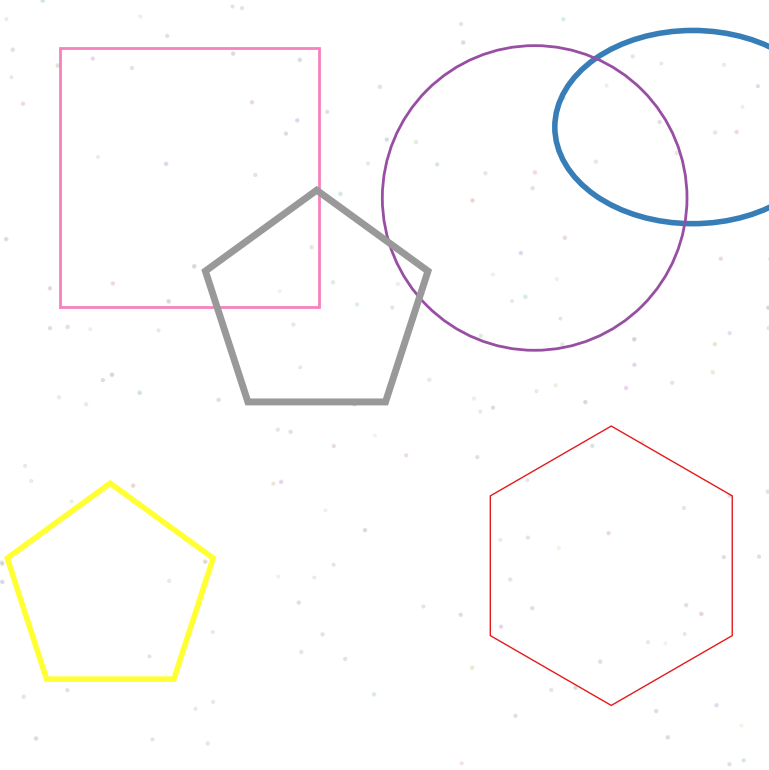[{"shape": "hexagon", "thickness": 0.5, "radius": 0.91, "center": [0.794, 0.265]}, {"shape": "oval", "thickness": 2, "radius": 0.9, "center": [0.9, 0.835]}, {"shape": "circle", "thickness": 1, "radius": 0.99, "center": [0.694, 0.743]}, {"shape": "pentagon", "thickness": 2, "radius": 0.7, "center": [0.143, 0.232]}, {"shape": "square", "thickness": 1, "radius": 0.84, "center": [0.246, 0.769]}, {"shape": "pentagon", "thickness": 2.5, "radius": 0.76, "center": [0.411, 0.601]}]